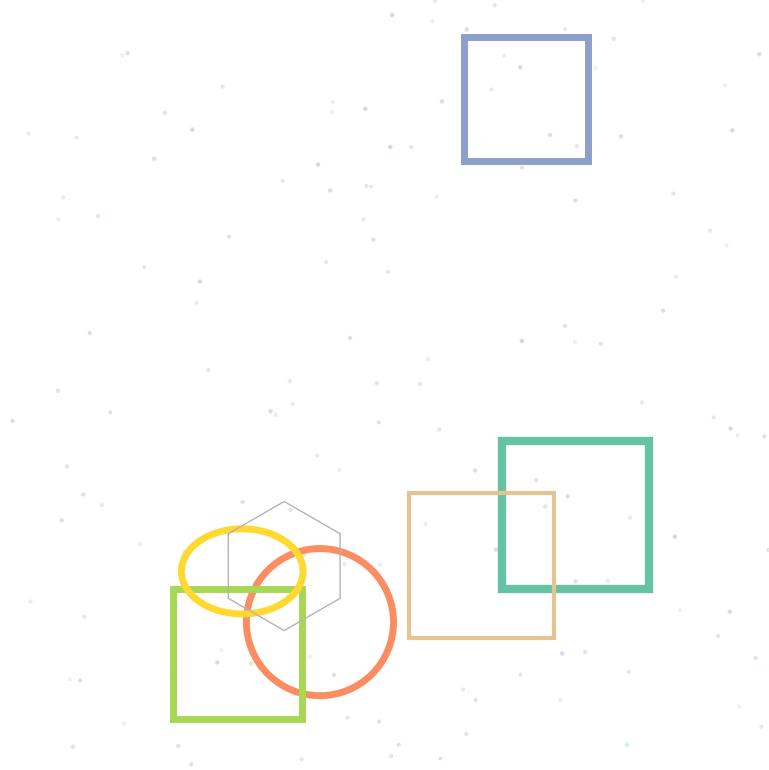[{"shape": "square", "thickness": 3, "radius": 0.48, "center": [0.747, 0.331]}, {"shape": "circle", "thickness": 2.5, "radius": 0.48, "center": [0.416, 0.192]}, {"shape": "square", "thickness": 2.5, "radius": 0.4, "center": [0.683, 0.872]}, {"shape": "square", "thickness": 2.5, "radius": 0.42, "center": [0.308, 0.15]}, {"shape": "oval", "thickness": 2.5, "radius": 0.39, "center": [0.315, 0.258]}, {"shape": "square", "thickness": 1.5, "radius": 0.47, "center": [0.626, 0.265]}, {"shape": "hexagon", "thickness": 0.5, "radius": 0.42, "center": [0.369, 0.265]}]